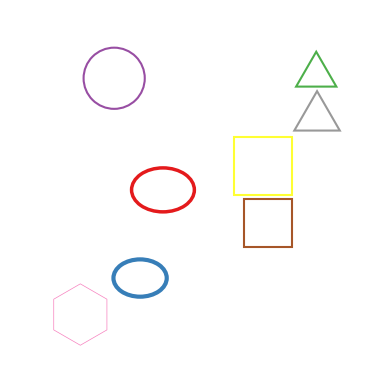[{"shape": "oval", "thickness": 2.5, "radius": 0.41, "center": [0.423, 0.507]}, {"shape": "oval", "thickness": 3, "radius": 0.35, "center": [0.364, 0.278]}, {"shape": "triangle", "thickness": 1.5, "radius": 0.3, "center": [0.821, 0.805]}, {"shape": "circle", "thickness": 1.5, "radius": 0.4, "center": [0.297, 0.797]}, {"shape": "square", "thickness": 1.5, "radius": 0.38, "center": [0.683, 0.569]}, {"shape": "square", "thickness": 1.5, "radius": 0.31, "center": [0.697, 0.421]}, {"shape": "hexagon", "thickness": 0.5, "radius": 0.4, "center": [0.209, 0.183]}, {"shape": "triangle", "thickness": 1.5, "radius": 0.34, "center": [0.824, 0.695]}]